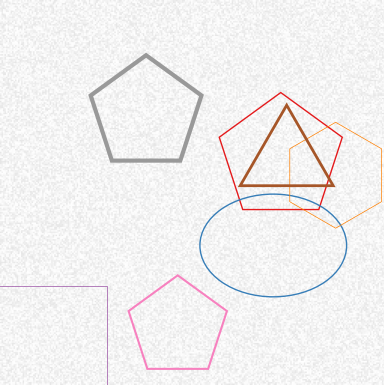[{"shape": "pentagon", "thickness": 1, "radius": 0.84, "center": [0.729, 0.592]}, {"shape": "oval", "thickness": 1, "radius": 0.95, "center": [0.71, 0.362]}, {"shape": "square", "thickness": 0.5, "radius": 0.75, "center": [0.126, 0.106]}, {"shape": "hexagon", "thickness": 0.5, "radius": 0.69, "center": [0.872, 0.545]}, {"shape": "triangle", "thickness": 2, "radius": 0.7, "center": [0.745, 0.587]}, {"shape": "pentagon", "thickness": 1.5, "radius": 0.67, "center": [0.462, 0.151]}, {"shape": "pentagon", "thickness": 3, "radius": 0.76, "center": [0.379, 0.705]}]